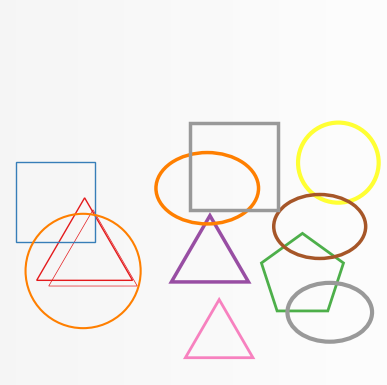[{"shape": "triangle", "thickness": 0.5, "radius": 0.66, "center": [0.24, 0.323]}, {"shape": "triangle", "thickness": 1, "radius": 0.71, "center": [0.218, 0.343]}, {"shape": "square", "thickness": 1, "radius": 0.51, "center": [0.143, 0.475]}, {"shape": "pentagon", "thickness": 2, "radius": 0.56, "center": [0.781, 0.282]}, {"shape": "triangle", "thickness": 2.5, "radius": 0.57, "center": [0.542, 0.325]}, {"shape": "circle", "thickness": 1.5, "radius": 0.74, "center": [0.214, 0.296]}, {"shape": "oval", "thickness": 2.5, "radius": 0.66, "center": [0.535, 0.511]}, {"shape": "circle", "thickness": 3, "radius": 0.52, "center": [0.873, 0.578]}, {"shape": "oval", "thickness": 2.5, "radius": 0.59, "center": [0.825, 0.412]}, {"shape": "triangle", "thickness": 2, "radius": 0.5, "center": [0.566, 0.121]}, {"shape": "square", "thickness": 2.5, "radius": 0.56, "center": [0.604, 0.567]}, {"shape": "oval", "thickness": 3, "radius": 0.55, "center": [0.851, 0.189]}]